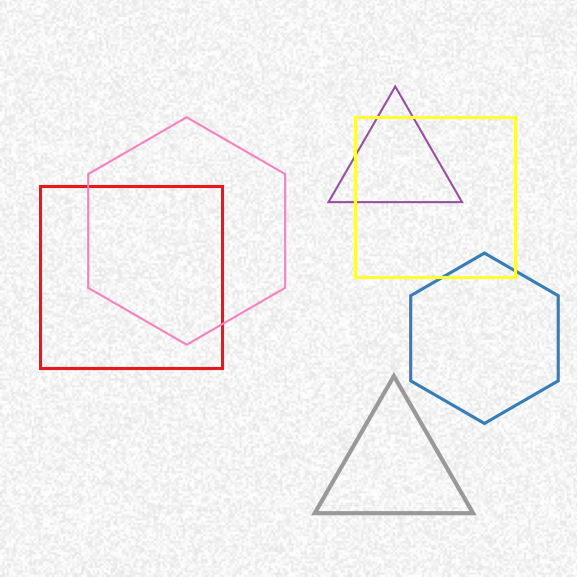[{"shape": "square", "thickness": 1.5, "radius": 0.79, "center": [0.228, 0.519]}, {"shape": "hexagon", "thickness": 1.5, "radius": 0.74, "center": [0.839, 0.413]}, {"shape": "triangle", "thickness": 1, "radius": 0.67, "center": [0.684, 0.716]}, {"shape": "square", "thickness": 1.5, "radius": 0.69, "center": [0.754, 0.658]}, {"shape": "hexagon", "thickness": 1, "radius": 0.98, "center": [0.323, 0.599]}, {"shape": "triangle", "thickness": 2, "radius": 0.79, "center": [0.682, 0.19]}]